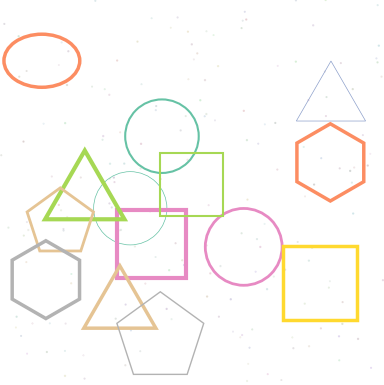[{"shape": "circle", "thickness": 1.5, "radius": 0.48, "center": [0.421, 0.646]}, {"shape": "circle", "thickness": 0.5, "radius": 0.48, "center": [0.338, 0.459]}, {"shape": "hexagon", "thickness": 2.5, "radius": 0.5, "center": [0.858, 0.578]}, {"shape": "oval", "thickness": 2.5, "radius": 0.49, "center": [0.109, 0.842]}, {"shape": "triangle", "thickness": 0.5, "radius": 0.52, "center": [0.86, 0.738]}, {"shape": "square", "thickness": 3, "radius": 0.45, "center": [0.393, 0.366]}, {"shape": "circle", "thickness": 2, "radius": 0.5, "center": [0.633, 0.359]}, {"shape": "triangle", "thickness": 3, "radius": 0.6, "center": [0.22, 0.49]}, {"shape": "square", "thickness": 1.5, "radius": 0.41, "center": [0.498, 0.52]}, {"shape": "square", "thickness": 2.5, "radius": 0.48, "center": [0.831, 0.265]}, {"shape": "pentagon", "thickness": 2, "radius": 0.45, "center": [0.157, 0.421]}, {"shape": "triangle", "thickness": 2.5, "radius": 0.54, "center": [0.311, 0.202]}, {"shape": "pentagon", "thickness": 1, "radius": 0.59, "center": [0.416, 0.124]}, {"shape": "hexagon", "thickness": 2.5, "radius": 0.51, "center": [0.119, 0.274]}]